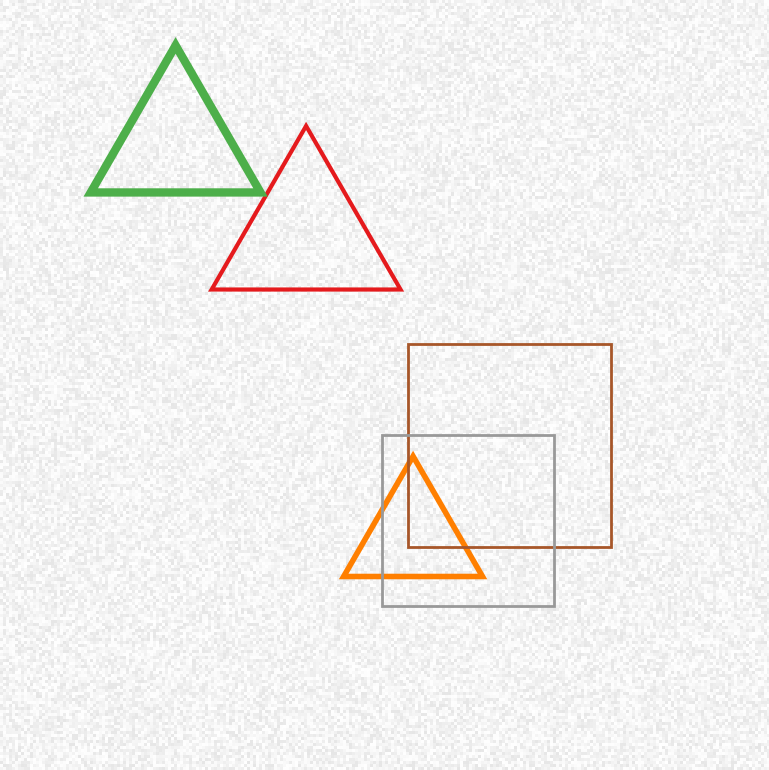[{"shape": "triangle", "thickness": 1.5, "radius": 0.71, "center": [0.398, 0.695]}, {"shape": "triangle", "thickness": 3, "radius": 0.64, "center": [0.228, 0.814]}, {"shape": "triangle", "thickness": 2, "radius": 0.52, "center": [0.536, 0.303]}, {"shape": "square", "thickness": 1, "radius": 0.66, "center": [0.661, 0.421]}, {"shape": "square", "thickness": 1, "radius": 0.56, "center": [0.608, 0.324]}]